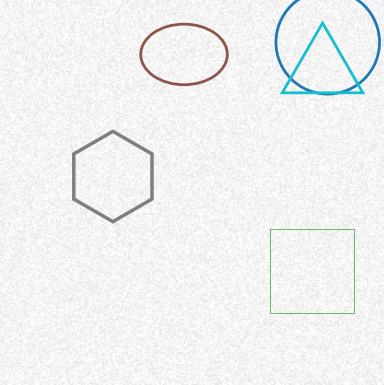[{"shape": "circle", "thickness": 2, "radius": 0.67, "center": [0.851, 0.89]}, {"shape": "square", "thickness": 0.5, "radius": 0.55, "center": [0.81, 0.296]}, {"shape": "oval", "thickness": 2, "radius": 0.56, "center": [0.478, 0.859]}, {"shape": "hexagon", "thickness": 2.5, "radius": 0.59, "center": [0.293, 0.542]}, {"shape": "triangle", "thickness": 2, "radius": 0.6, "center": [0.838, 0.819]}]